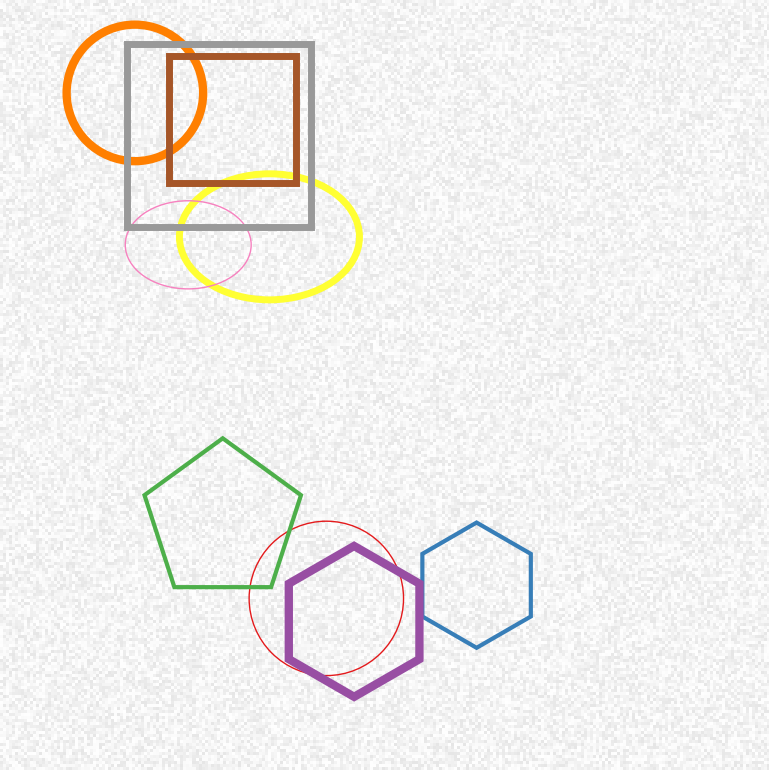[{"shape": "circle", "thickness": 0.5, "radius": 0.5, "center": [0.424, 0.223]}, {"shape": "hexagon", "thickness": 1.5, "radius": 0.41, "center": [0.619, 0.24]}, {"shape": "pentagon", "thickness": 1.5, "radius": 0.53, "center": [0.289, 0.324]}, {"shape": "hexagon", "thickness": 3, "radius": 0.49, "center": [0.46, 0.193]}, {"shape": "circle", "thickness": 3, "radius": 0.44, "center": [0.175, 0.879]}, {"shape": "oval", "thickness": 2.5, "radius": 0.58, "center": [0.35, 0.692]}, {"shape": "square", "thickness": 2.5, "radius": 0.41, "center": [0.302, 0.845]}, {"shape": "oval", "thickness": 0.5, "radius": 0.41, "center": [0.244, 0.682]}, {"shape": "square", "thickness": 2.5, "radius": 0.6, "center": [0.285, 0.824]}]